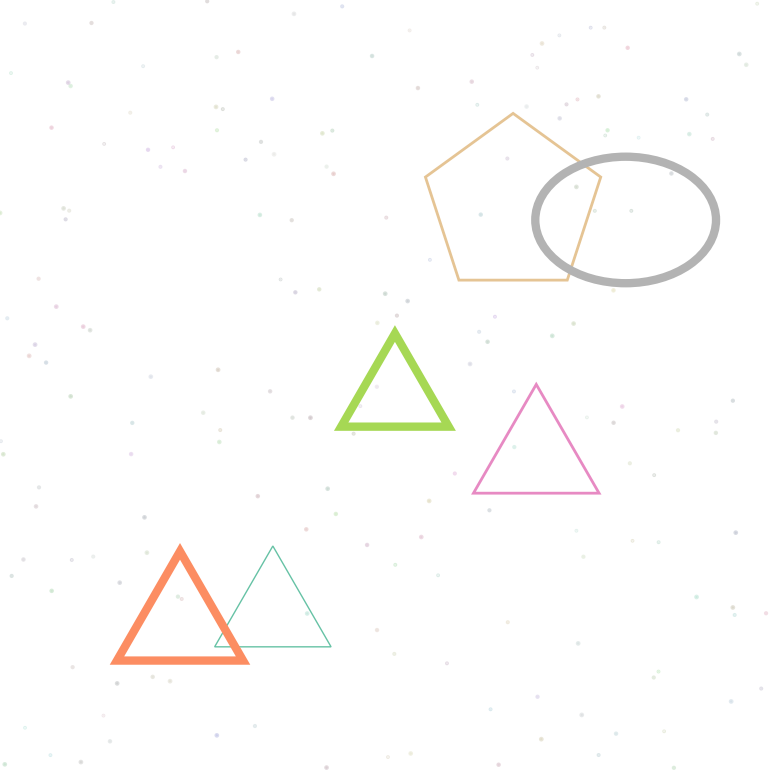[{"shape": "triangle", "thickness": 0.5, "radius": 0.44, "center": [0.354, 0.204]}, {"shape": "triangle", "thickness": 3, "radius": 0.47, "center": [0.234, 0.189]}, {"shape": "triangle", "thickness": 1, "radius": 0.47, "center": [0.696, 0.407]}, {"shape": "triangle", "thickness": 3, "radius": 0.4, "center": [0.513, 0.486]}, {"shape": "pentagon", "thickness": 1, "radius": 0.6, "center": [0.666, 0.733]}, {"shape": "oval", "thickness": 3, "radius": 0.59, "center": [0.813, 0.714]}]